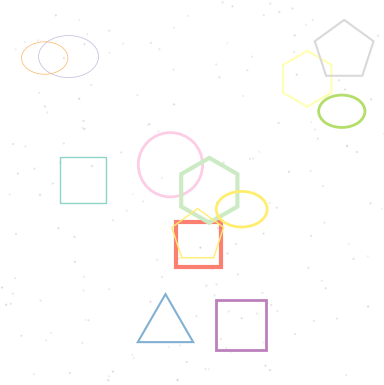[{"shape": "square", "thickness": 1, "radius": 0.3, "center": [0.215, 0.533]}, {"shape": "hexagon", "thickness": 1.5, "radius": 0.36, "center": [0.798, 0.795]}, {"shape": "oval", "thickness": 0.5, "radius": 0.39, "center": [0.178, 0.853]}, {"shape": "square", "thickness": 3, "radius": 0.29, "center": [0.516, 0.364]}, {"shape": "triangle", "thickness": 1.5, "radius": 0.42, "center": [0.43, 0.153]}, {"shape": "oval", "thickness": 0.5, "radius": 0.3, "center": [0.116, 0.849]}, {"shape": "oval", "thickness": 2, "radius": 0.3, "center": [0.888, 0.711]}, {"shape": "circle", "thickness": 2, "radius": 0.42, "center": [0.443, 0.572]}, {"shape": "pentagon", "thickness": 1.5, "radius": 0.4, "center": [0.894, 0.868]}, {"shape": "square", "thickness": 2, "radius": 0.32, "center": [0.626, 0.156]}, {"shape": "hexagon", "thickness": 3, "radius": 0.42, "center": [0.544, 0.506]}, {"shape": "oval", "thickness": 2, "radius": 0.33, "center": [0.628, 0.457]}, {"shape": "pentagon", "thickness": 1, "radius": 0.35, "center": [0.514, 0.388]}]